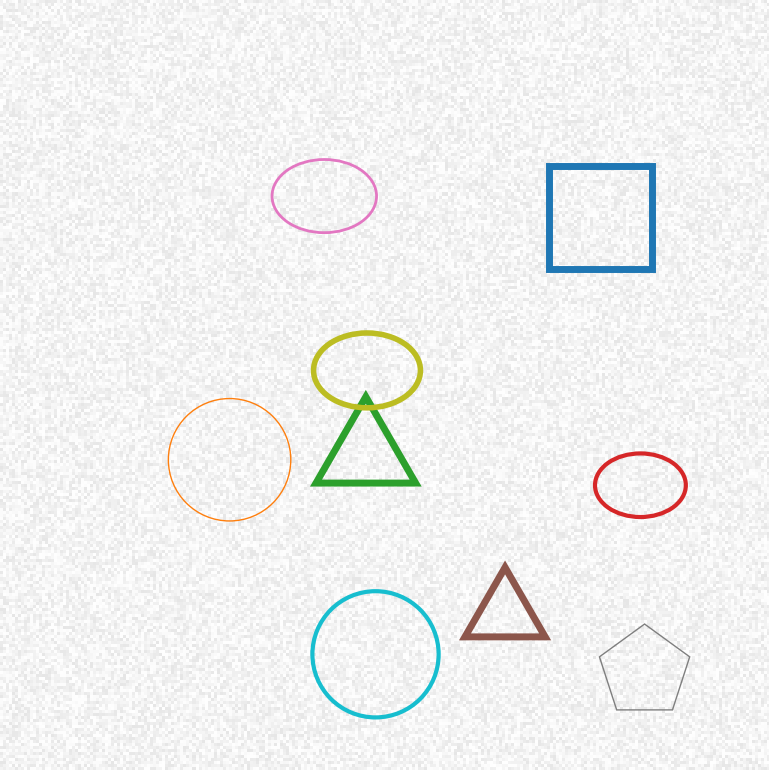[{"shape": "square", "thickness": 2.5, "radius": 0.33, "center": [0.78, 0.717]}, {"shape": "circle", "thickness": 0.5, "radius": 0.4, "center": [0.298, 0.403]}, {"shape": "triangle", "thickness": 2.5, "radius": 0.37, "center": [0.475, 0.41]}, {"shape": "oval", "thickness": 1.5, "radius": 0.29, "center": [0.832, 0.37]}, {"shape": "triangle", "thickness": 2.5, "radius": 0.3, "center": [0.656, 0.203]}, {"shape": "oval", "thickness": 1, "radius": 0.34, "center": [0.421, 0.745]}, {"shape": "pentagon", "thickness": 0.5, "radius": 0.31, "center": [0.837, 0.128]}, {"shape": "oval", "thickness": 2, "radius": 0.35, "center": [0.477, 0.519]}, {"shape": "circle", "thickness": 1.5, "radius": 0.41, "center": [0.488, 0.15]}]